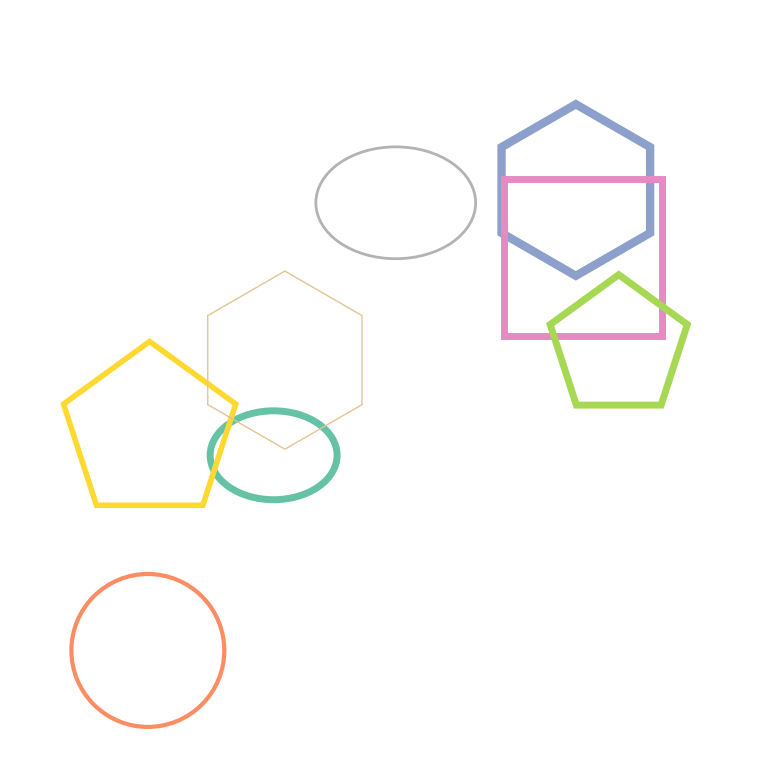[{"shape": "oval", "thickness": 2.5, "radius": 0.41, "center": [0.355, 0.409]}, {"shape": "circle", "thickness": 1.5, "radius": 0.5, "center": [0.192, 0.155]}, {"shape": "hexagon", "thickness": 3, "radius": 0.56, "center": [0.748, 0.753]}, {"shape": "square", "thickness": 2.5, "radius": 0.51, "center": [0.758, 0.666]}, {"shape": "pentagon", "thickness": 2.5, "radius": 0.47, "center": [0.804, 0.55]}, {"shape": "pentagon", "thickness": 2, "radius": 0.59, "center": [0.194, 0.439]}, {"shape": "hexagon", "thickness": 0.5, "radius": 0.58, "center": [0.37, 0.532]}, {"shape": "oval", "thickness": 1, "radius": 0.52, "center": [0.514, 0.737]}]